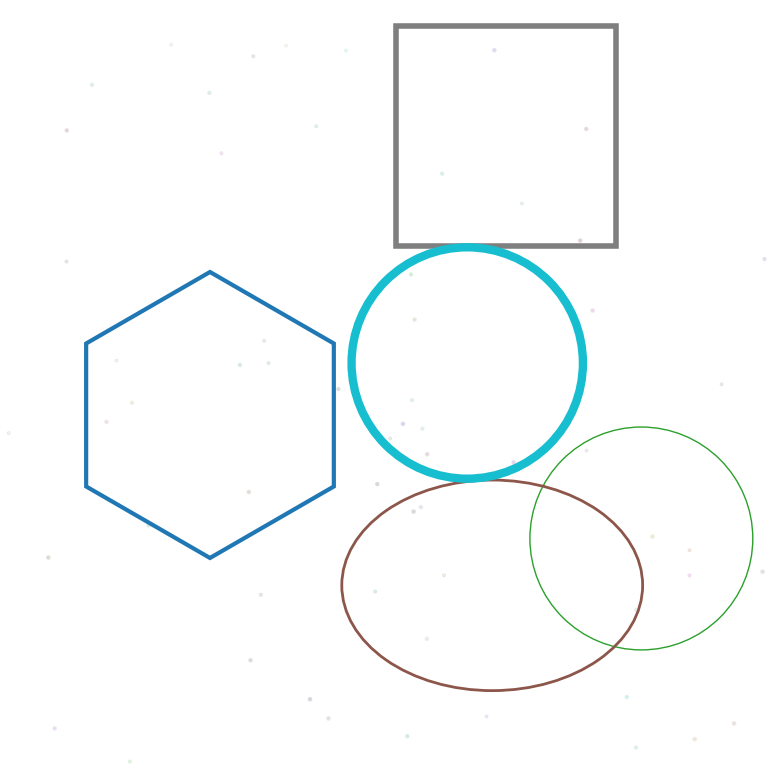[{"shape": "hexagon", "thickness": 1.5, "radius": 0.93, "center": [0.273, 0.461]}, {"shape": "circle", "thickness": 0.5, "radius": 0.72, "center": [0.833, 0.301]}, {"shape": "oval", "thickness": 1, "radius": 0.98, "center": [0.639, 0.24]}, {"shape": "square", "thickness": 2, "radius": 0.71, "center": [0.657, 0.823]}, {"shape": "circle", "thickness": 3, "radius": 0.75, "center": [0.607, 0.529]}]